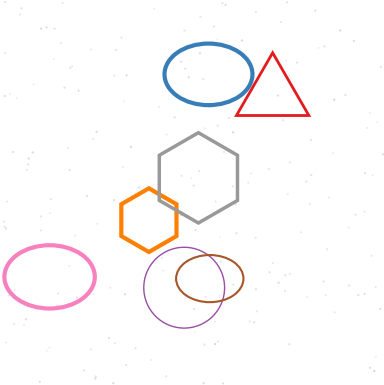[{"shape": "triangle", "thickness": 2, "radius": 0.54, "center": [0.708, 0.754]}, {"shape": "oval", "thickness": 3, "radius": 0.57, "center": [0.542, 0.807]}, {"shape": "circle", "thickness": 1, "radius": 0.52, "center": [0.478, 0.253]}, {"shape": "hexagon", "thickness": 3, "radius": 0.41, "center": [0.387, 0.428]}, {"shape": "oval", "thickness": 1.5, "radius": 0.44, "center": [0.545, 0.276]}, {"shape": "oval", "thickness": 3, "radius": 0.59, "center": [0.129, 0.281]}, {"shape": "hexagon", "thickness": 2.5, "radius": 0.59, "center": [0.515, 0.538]}]